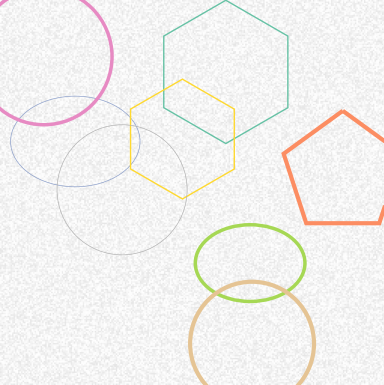[{"shape": "hexagon", "thickness": 1, "radius": 0.93, "center": [0.587, 0.813]}, {"shape": "pentagon", "thickness": 3, "radius": 0.81, "center": [0.89, 0.551]}, {"shape": "oval", "thickness": 0.5, "radius": 0.84, "center": [0.196, 0.633]}, {"shape": "circle", "thickness": 2.5, "radius": 0.89, "center": [0.114, 0.853]}, {"shape": "oval", "thickness": 2.5, "radius": 0.71, "center": [0.65, 0.317]}, {"shape": "hexagon", "thickness": 1, "radius": 0.78, "center": [0.474, 0.639]}, {"shape": "circle", "thickness": 3, "radius": 0.8, "center": [0.655, 0.107]}, {"shape": "circle", "thickness": 0.5, "radius": 0.84, "center": [0.317, 0.507]}]